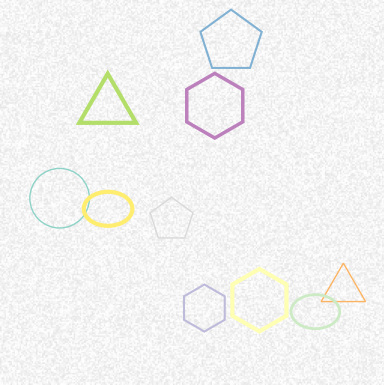[{"shape": "circle", "thickness": 1, "radius": 0.39, "center": [0.155, 0.485]}, {"shape": "hexagon", "thickness": 3, "radius": 0.41, "center": [0.674, 0.22]}, {"shape": "hexagon", "thickness": 1.5, "radius": 0.31, "center": [0.531, 0.2]}, {"shape": "pentagon", "thickness": 1.5, "radius": 0.42, "center": [0.6, 0.891]}, {"shape": "triangle", "thickness": 1, "radius": 0.33, "center": [0.892, 0.25]}, {"shape": "triangle", "thickness": 3, "radius": 0.43, "center": [0.28, 0.724]}, {"shape": "pentagon", "thickness": 1, "radius": 0.29, "center": [0.446, 0.429]}, {"shape": "hexagon", "thickness": 2.5, "radius": 0.42, "center": [0.558, 0.725]}, {"shape": "oval", "thickness": 2, "radius": 0.32, "center": [0.819, 0.19]}, {"shape": "oval", "thickness": 3, "radius": 0.32, "center": [0.281, 0.458]}]